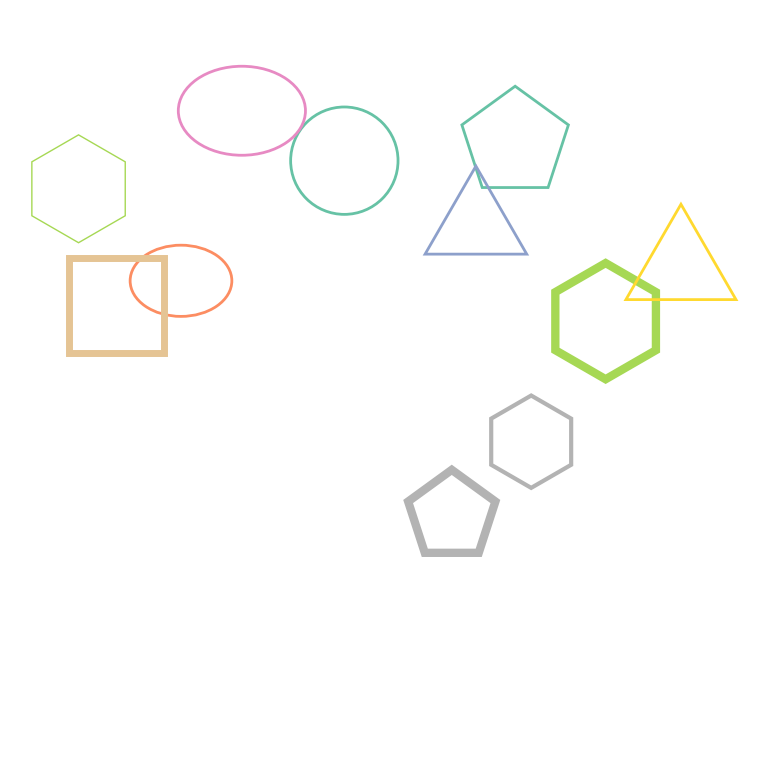[{"shape": "circle", "thickness": 1, "radius": 0.35, "center": [0.447, 0.791]}, {"shape": "pentagon", "thickness": 1, "radius": 0.36, "center": [0.669, 0.815]}, {"shape": "oval", "thickness": 1, "radius": 0.33, "center": [0.235, 0.635]}, {"shape": "triangle", "thickness": 1, "radius": 0.38, "center": [0.618, 0.708]}, {"shape": "oval", "thickness": 1, "radius": 0.41, "center": [0.314, 0.856]}, {"shape": "hexagon", "thickness": 3, "radius": 0.38, "center": [0.787, 0.583]}, {"shape": "hexagon", "thickness": 0.5, "radius": 0.35, "center": [0.102, 0.755]}, {"shape": "triangle", "thickness": 1, "radius": 0.41, "center": [0.884, 0.652]}, {"shape": "square", "thickness": 2.5, "radius": 0.31, "center": [0.152, 0.603]}, {"shape": "hexagon", "thickness": 1.5, "radius": 0.3, "center": [0.69, 0.426]}, {"shape": "pentagon", "thickness": 3, "radius": 0.3, "center": [0.587, 0.33]}]